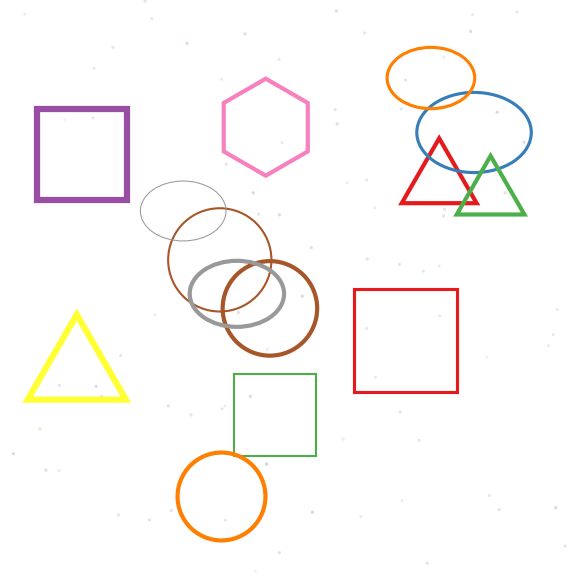[{"shape": "triangle", "thickness": 2, "radius": 0.37, "center": [0.76, 0.685]}, {"shape": "square", "thickness": 1.5, "radius": 0.45, "center": [0.702, 0.41]}, {"shape": "oval", "thickness": 1.5, "radius": 0.5, "center": [0.821, 0.77]}, {"shape": "triangle", "thickness": 2, "radius": 0.34, "center": [0.849, 0.662]}, {"shape": "square", "thickness": 1, "radius": 0.35, "center": [0.476, 0.281]}, {"shape": "square", "thickness": 3, "radius": 0.39, "center": [0.141, 0.731]}, {"shape": "circle", "thickness": 2, "radius": 0.38, "center": [0.384, 0.139]}, {"shape": "oval", "thickness": 1.5, "radius": 0.38, "center": [0.746, 0.864]}, {"shape": "triangle", "thickness": 3, "radius": 0.49, "center": [0.133, 0.356]}, {"shape": "circle", "thickness": 1, "radius": 0.45, "center": [0.381, 0.549]}, {"shape": "circle", "thickness": 2, "radius": 0.41, "center": [0.467, 0.465]}, {"shape": "hexagon", "thickness": 2, "radius": 0.42, "center": [0.46, 0.779]}, {"shape": "oval", "thickness": 2, "radius": 0.41, "center": [0.41, 0.49]}, {"shape": "oval", "thickness": 0.5, "radius": 0.37, "center": [0.317, 0.634]}]